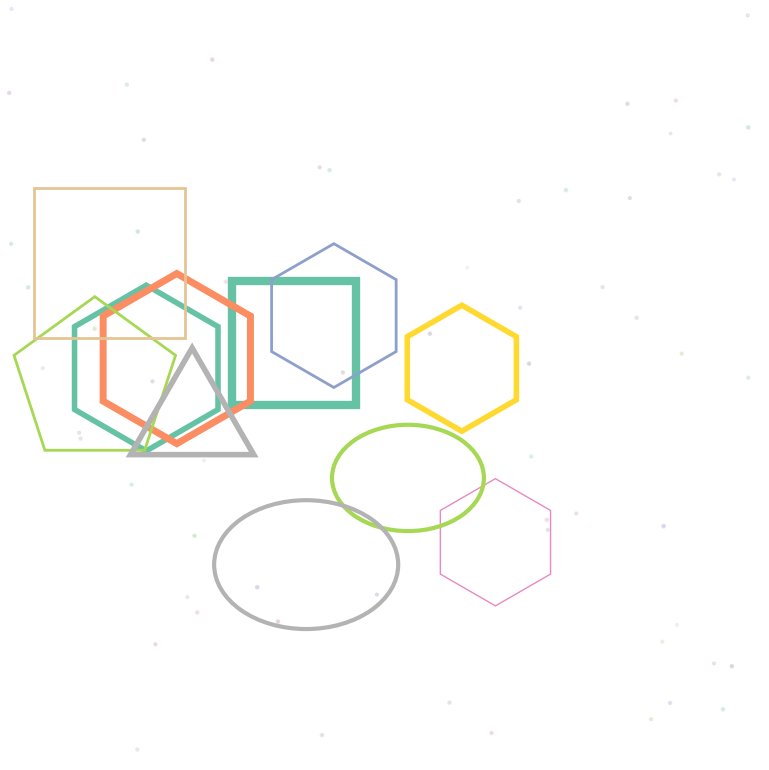[{"shape": "square", "thickness": 3, "radius": 0.4, "center": [0.382, 0.555]}, {"shape": "hexagon", "thickness": 2, "radius": 0.54, "center": [0.19, 0.522]}, {"shape": "hexagon", "thickness": 2.5, "radius": 0.55, "center": [0.23, 0.534]}, {"shape": "hexagon", "thickness": 1, "radius": 0.47, "center": [0.434, 0.59]}, {"shape": "hexagon", "thickness": 0.5, "radius": 0.41, "center": [0.643, 0.296]}, {"shape": "oval", "thickness": 1.5, "radius": 0.49, "center": [0.53, 0.379]}, {"shape": "pentagon", "thickness": 1, "radius": 0.55, "center": [0.123, 0.504]}, {"shape": "hexagon", "thickness": 2, "radius": 0.41, "center": [0.6, 0.522]}, {"shape": "square", "thickness": 1, "radius": 0.49, "center": [0.142, 0.658]}, {"shape": "oval", "thickness": 1.5, "radius": 0.6, "center": [0.398, 0.267]}, {"shape": "triangle", "thickness": 2, "radius": 0.46, "center": [0.25, 0.456]}]